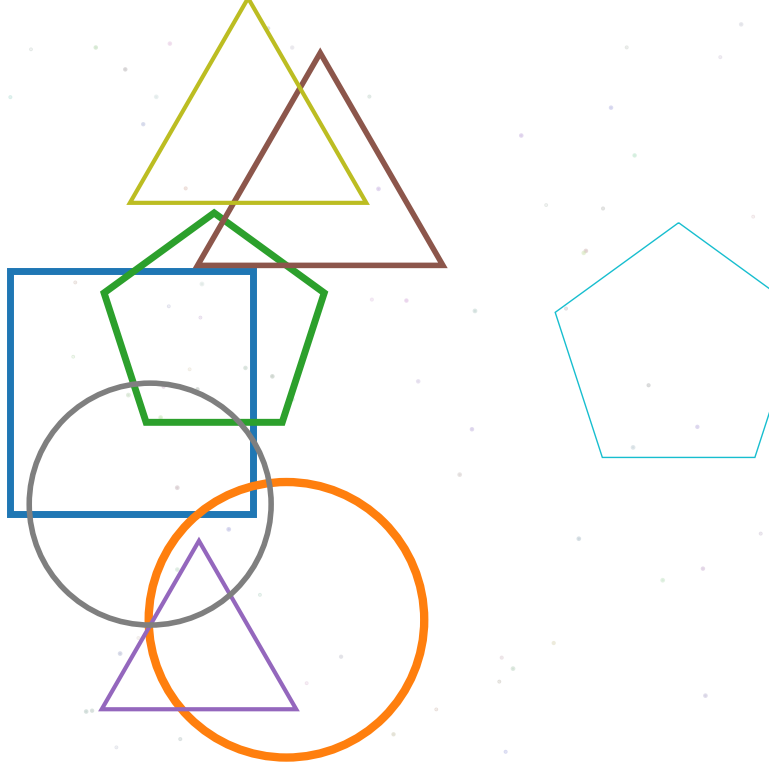[{"shape": "square", "thickness": 2.5, "radius": 0.79, "center": [0.171, 0.49]}, {"shape": "circle", "thickness": 3, "radius": 0.89, "center": [0.372, 0.195]}, {"shape": "pentagon", "thickness": 2.5, "radius": 0.75, "center": [0.278, 0.573]}, {"shape": "triangle", "thickness": 1.5, "radius": 0.73, "center": [0.258, 0.152]}, {"shape": "triangle", "thickness": 2, "radius": 0.92, "center": [0.416, 0.747]}, {"shape": "circle", "thickness": 2, "radius": 0.79, "center": [0.195, 0.345]}, {"shape": "triangle", "thickness": 1.5, "radius": 0.89, "center": [0.322, 0.825]}, {"shape": "pentagon", "thickness": 0.5, "radius": 0.84, "center": [0.881, 0.542]}]